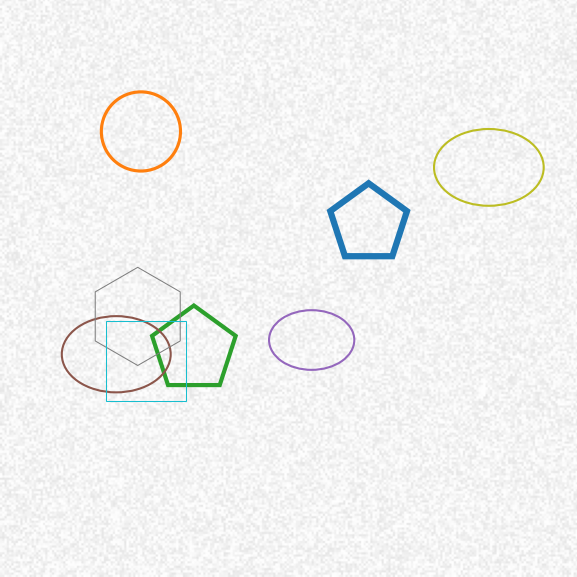[{"shape": "pentagon", "thickness": 3, "radius": 0.35, "center": [0.638, 0.612]}, {"shape": "circle", "thickness": 1.5, "radius": 0.34, "center": [0.244, 0.772]}, {"shape": "pentagon", "thickness": 2, "radius": 0.38, "center": [0.336, 0.394]}, {"shape": "oval", "thickness": 1, "radius": 0.37, "center": [0.54, 0.41]}, {"shape": "oval", "thickness": 1, "radius": 0.47, "center": [0.201, 0.386]}, {"shape": "hexagon", "thickness": 0.5, "radius": 0.42, "center": [0.238, 0.451]}, {"shape": "oval", "thickness": 1, "radius": 0.47, "center": [0.847, 0.709]}, {"shape": "square", "thickness": 0.5, "radius": 0.35, "center": [0.253, 0.374]}]